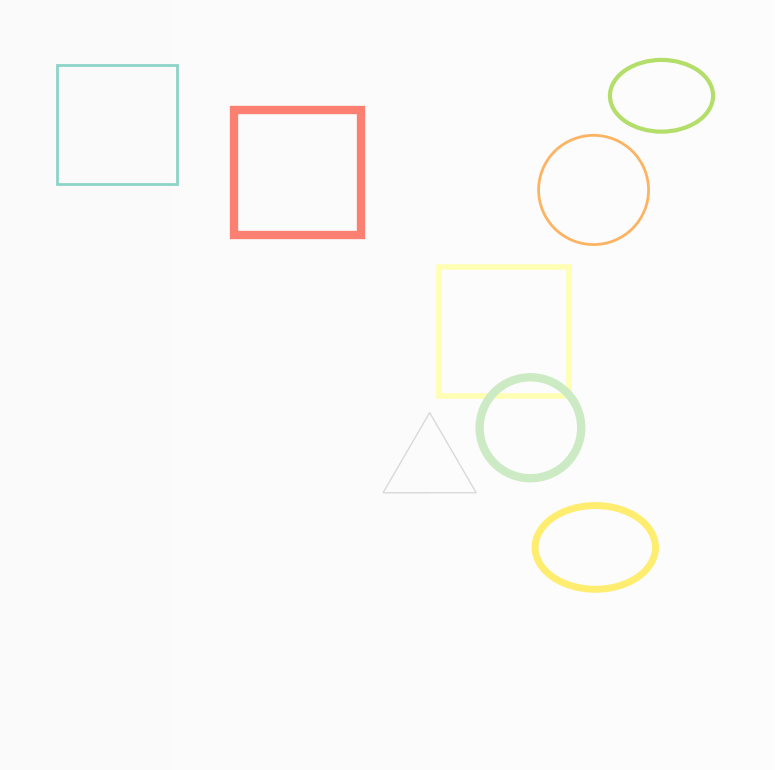[{"shape": "square", "thickness": 1, "radius": 0.39, "center": [0.151, 0.839]}, {"shape": "square", "thickness": 2, "radius": 0.42, "center": [0.65, 0.57]}, {"shape": "square", "thickness": 3, "radius": 0.41, "center": [0.384, 0.776]}, {"shape": "circle", "thickness": 1, "radius": 0.35, "center": [0.766, 0.753]}, {"shape": "oval", "thickness": 1.5, "radius": 0.33, "center": [0.854, 0.876]}, {"shape": "triangle", "thickness": 0.5, "radius": 0.35, "center": [0.554, 0.395]}, {"shape": "circle", "thickness": 3, "radius": 0.33, "center": [0.684, 0.444]}, {"shape": "oval", "thickness": 2.5, "radius": 0.39, "center": [0.768, 0.289]}]